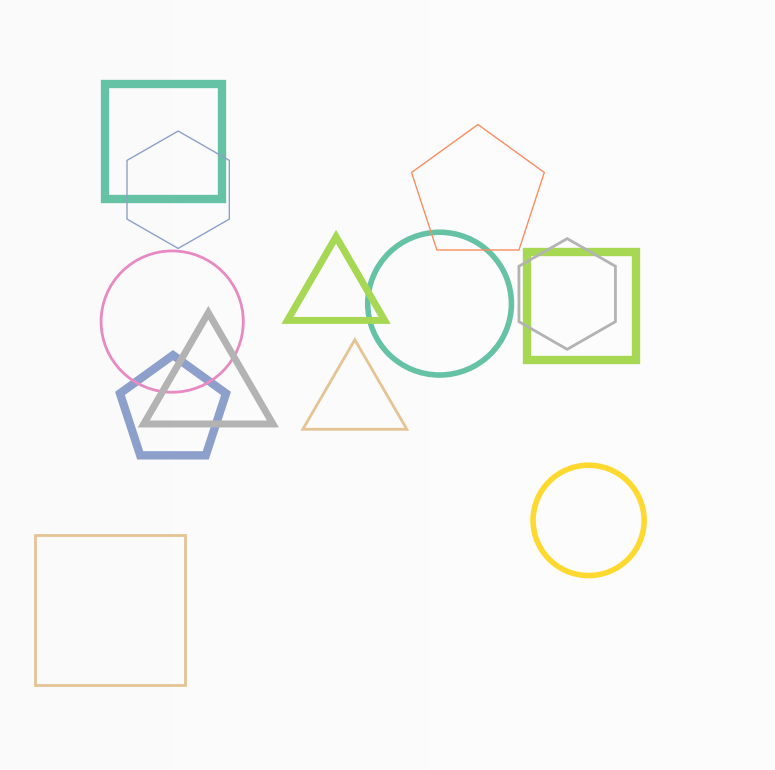[{"shape": "square", "thickness": 3, "radius": 0.38, "center": [0.211, 0.816]}, {"shape": "circle", "thickness": 2, "radius": 0.46, "center": [0.567, 0.606]}, {"shape": "pentagon", "thickness": 0.5, "radius": 0.45, "center": [0.617, 0.748]}, {"shape": "hexagon", "thickness": 0.5, "radius": 0.38, "center": [0.23, 0.754]}, {"shape": "pentagon", "thickness": 3, "radius": 0.36, "center": [0.223, 0.467]}, {"shape": "circle", "thickness": 1, "radius": 0.46, "center": [0.222, 0.582]}, {"shape": "square", "thickness": 3, "radius": 0.35, "center": [0.75, 0.603]}, {"shape": "triangle", "thickness": 2.5, "radius": 0.36, "center": [0.434, 0.62]}, {"shape": "circle", "thickness": 2, "radius": 0.36, "center": [0.759, 0.324]}, {"shape": "triangle", "thickness": 1, "radius": 0.39, "center": [0.458, 0.481]}, {"shape": "square", "thickness": 1, "radius": 0.49, "center": [0.142, 0.208]}, {"shape": "triangle", "thickness": 2.5, "radius": 0.48, "center": [0.269, 0.497]}, {"shape": "hexagon", "thickness": 1, "radius": 0.36, "center": [0.732, 0.618]}]